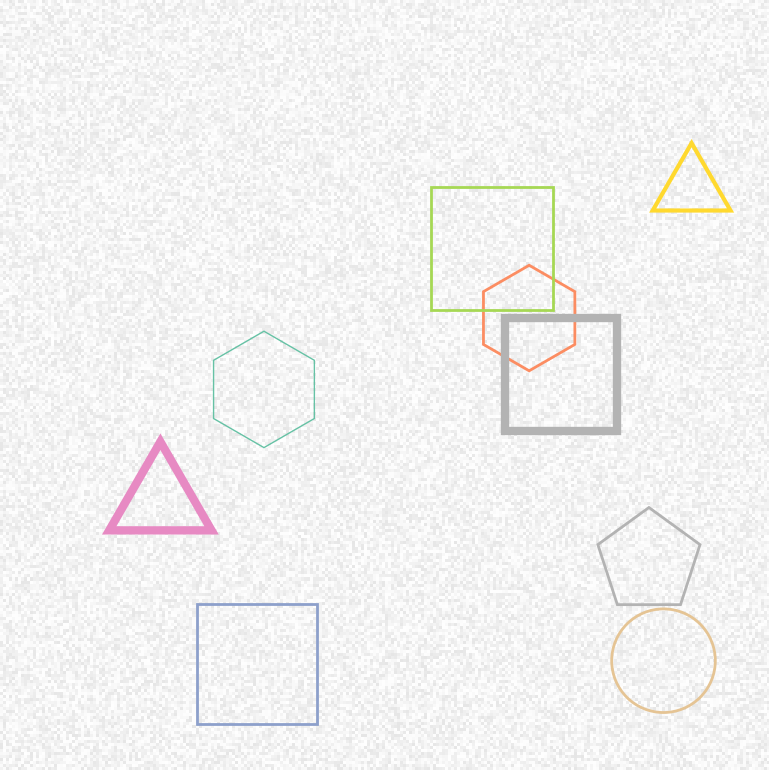[{"shape": "hexagon", "thickness": 0.5, "radius": 0.38, "center": [0.343, 0.494]}, {"shape": "hexagon", "thickness": 1, "radius": 0.34, "center": [0.687, 0.587]}, {"shape": "square", "thickness": 1, "radius": 0.39, "center": [0.334, 0.137]}, {"shape": "triangle", "thickness": 3, "radius": 0.38, "center": [0.208, 0.35]}, {"shape": "square", "thickness": 1, "radius": 0.4, "center": [0.639, 0.677]}, {"shape": "triangle", "thickness": 1.5, "radius": 0.29, "center": [0.898, 0.756]}, {"shape": "circle", "thickness": 1, "radius": 0.34, "center": [0.862, 0.142]}, {"shape": "square", "thickness": 3, "radius": 0.36, "center": [0.728, 0.514]}, {"shape": "pentagon", "thickness": 1, "radius": 0.35, "center": [0.843, 0.271]}]